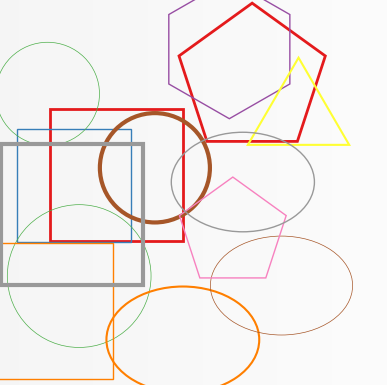[{"shape": "square", "thickness": 2, "radius": 0.86, "center": [0.301, 0.546]}, {"shape": "pentagon", "thickness": 2, "radius": 0.99, "center": [0.651, 0.793]}, {"shape": "square", "thickness": 1, "radius": 0.73, "center": [0.19, 0.518]}, {"shape": "circle", "thickness": 0.5, "radius": 0.93, "center": [0.204, 0.283]}, {"shape": "circle", "thickness": 0.5, "radius": 0.67, "center": [0.123, 0.756]}, {"shape": "hexagon", "thickness": 1, "radius": 0.9, "center": [0.592, 0.872]}, {"shape": "oval", "thickness": 1.5, "radius": 0.99, "center": [0.472, 0.118]}, {"shape": "square", "thickness": 1, "radius": 0.88, "center": [0.115, 0.193]}, {"shape": "triangle", "thickness": 1.5, "radius": 0.75, "center": [0.77, 0.699]}, {"shape": "oval", "thickness": 0.5, "radius": 0.92, "center": [0.726, 0.258]}, {"shape": "circle", "thickness": 3, "radius": 0.71, "center": [0.4, 0.564]}, {"shape": "pentagon", "thickness": 1, "radius": 0.72, "center": [0.601, 0.395]}, {"shape": "square", "thickness": 3, "radius": 0.92, "center": [0.186, 0.442]}, {"shape": "oval", "thickness": 1, "radius": 0.92, "center": [0.627, 0.527]}]